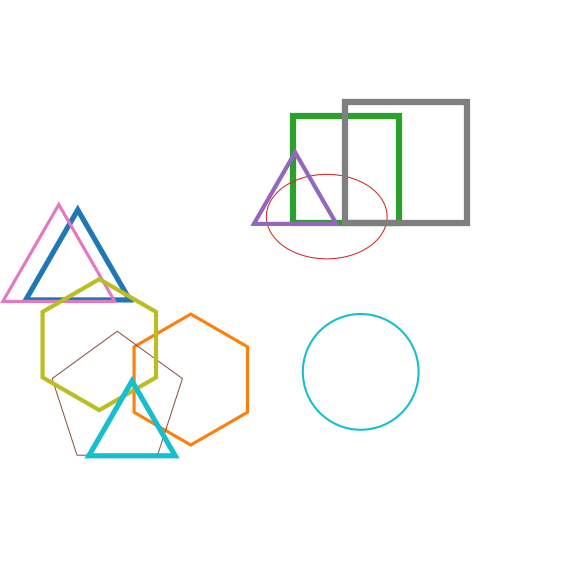[{"shape": "triangle", "thickness": 2.5, "radius": 0.52, "center": [0.135, 0.532]}, {"shape": "hexagon", "thickness": 1.5, "radius": 0.57, "center": [0.33, 0.342]}, {"shape": "square", "thickness": 3, "radius": 0.46, "center": [0.599, 0.706]}, {"shape": "oval", "thickness": 0.5, "radius": 0.52, "center": [0.566, 0.624]}, {"shape": "triangle", "thickness": 2, "radius": 0.41, "center": [0.511, 0.653]}, {"shape": "pentagon", "thickness": 0.5, "radius": 0.59, "center": [0.203, 0.307]}, {"shape": "triangle", "thickness": 1.5, "radius": 0.56, "center": [0.102, 0.533]}, {"shape": "square", "thickness": 3, "radius": 0.53, "center": [0.703, 0.718]}, {"shape": "hexagon", "thickness": 2, "radius": 0.57, "center": [0.172, 0.402]}, {"shape": "circle", "thickness": 1, "radius": 0.5, "center": [0.625, 0.355]}, {"shape": "triangle", "thickness": 2.5, "radius": 0.43, "center": [0.229, 0.253]}]